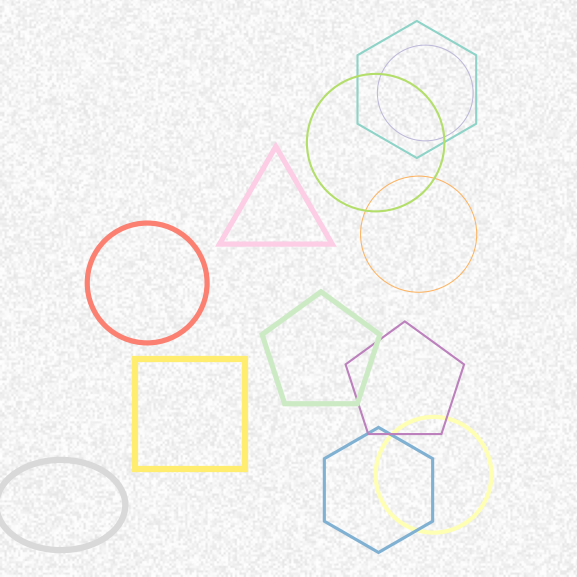[{"shape": "hexagon", "thickness": 1, "radius": 0.59, "center": [0.722, 0.844]}, {"shape": "circle", "thickness": 2, "radius": 0.5, "center": [0.751, 0.177]}, {"shape": "circle", "thickness": 0.5, "radius": 0.41, "center": [0.736, 0.838]}, {"shape": "circle", "thickness": 2.5, "radius": 0.52, "center": [0.255, 0.509]}, {"shape": "hexagon", "thickness": 1.5, "radius": 0.54, "center": [0.655, 0.151]}, {"shape": "circle", "thickness": 0.5, "radius": 0.5, "center": [0.725, 0.594]}, {"shape": "circle", "thickness": 1, "radius": 0.6, "center": [0.65, 0.752]}, {"shape": "triangle", "thickness": 2.5, "radius": 0.56, "center": [0.478, 0.633]}, {"shape": "oval", "thickness": 3, "radius": 0.56, "center": [0.105, 0.125]}, {"shape": "pentagon", "thickness": 1, "radius": 0.54, "center": [0.701, 0.335]}, {"shape": "pentagon", "thickness": 2.5, "radius": 0.54, "center": [0.556, 0.387]}, {"shape": "square", "thickness": 3, "radius": 0.48, "center": [0.329, 0.283]}]